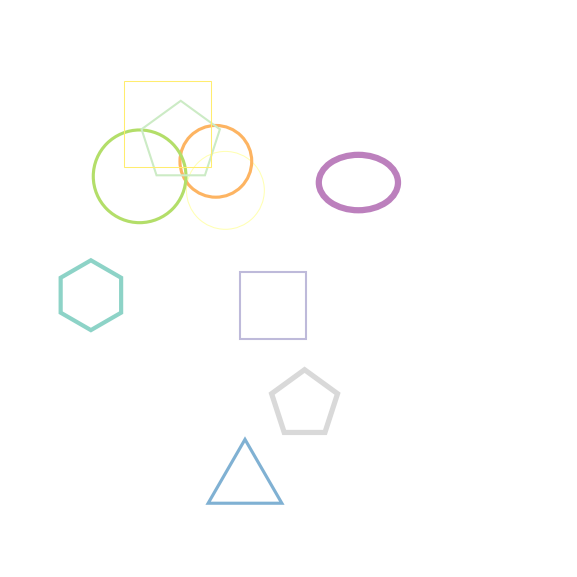[{"shape": "hexagon", "thickness": 2, "radius": 0.3, "center": [0.157, 0.488]}, {"shape": "circle", "thickness": 0.5, "radius": 0.34, "center": [0.39, 0.67]}, {"shape": "square", "thickness": 1, "radius": 0.29, "center": [0.472, 0.47]}, {"shape": "triangle", "thickness": 1.5, "radius": 0.37, "center": [0.424, 0.165]}, {"shape": "circle", "thickness": 1.5, "radius": 0.31, "center": [0.374, 0.72]}, {"shape": "circle", "thickness": 1.5, "radius": 0.4, "center": [0.242, 0.694]}, {"shape": "pentagon", "thickness": 2.5, "radius": 0.3, "center": [0.527, 0.299]}, {"shape": "oval", "thickness": 3, "radius": 0.34, "center": [0.621, 0.683]}, {"shape": "pentagon", "thickness": 1, "radius": 0.36, "center": [0.313, 0.753]}, {"shape": "square", "thickness": 0.5, "radius": 0.37, "center": [0.29, 0.785]}]